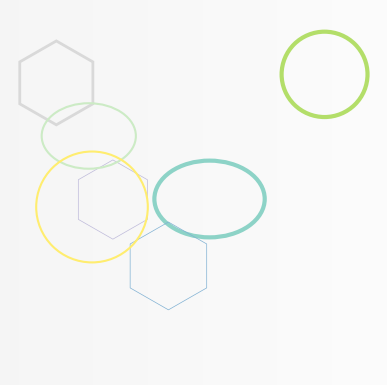[{"shape": "oval", "thickness": 3, "radius": 0.71, "center": [0.541, 0.483]}, {"shape": "hexagon", "thickness": 0.5, "radius": 0.51, "center": [0.291, 0.482]}, {"shape": "hexagon", "thickness": 0.5, "radius": 0.57, "center": [0.435, 0.309]}, {"shape": "circle", "thickness": 3, "radius": 0.55, "center": [0.838, 0.807]}, {"shape": "hexagon", "thickness": 2, "radius": 0.54, "center": [0.145, 0.785]}, {"shape": "oval", "thickness": 1.5, "radius": 0.61, "center": [0.229, 0.647]}, {"shape": "circle", "thickness": 1.5, "radius": 0.72, "center": [0.237, 0.462]}]